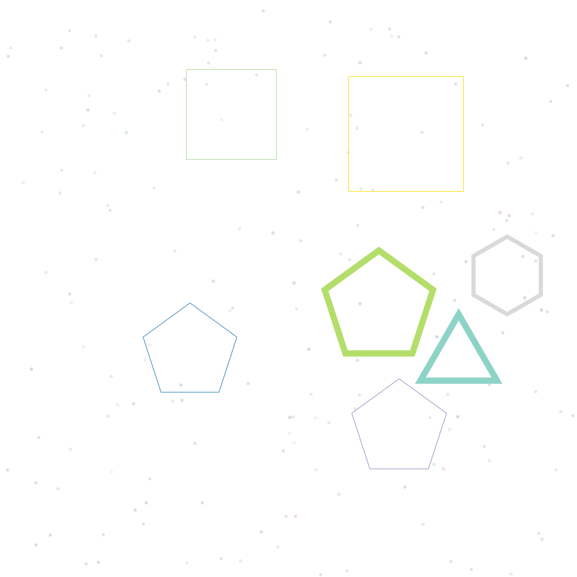[{"shape": "triangle", "thickness": 3, "radius": 0.38, "center": [0.794, 0.378]}, {"shape": "pentagon", "thickness": 0.5, "radius": 0.43, "center": [0.691, 0.257]}, {"shape": "pentagon", "thickness": 0.5, "radius": 0.43, "center": [0.329, 0.389]}, {"shape": "pentagon", "thickness": 3, "radius": 0.49, "center": [0.656, 0.467]}, {"shape": "hexagon", "thickness": 2, "radius": 0.34, "center": [0.878, 0.522]}, {"shape": "square", "thickness": 0.5, "radius": 0.39, "center": [0.399, 0.802]}, {"shape": "square", "thickness": 0.5, "radius": 0.5, "center": [0.702, 0.768]}]